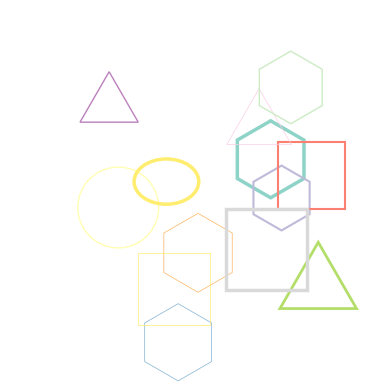[{"shape": "hexagon", "thickness": 2.5, "radius": 0.5, "center": [0.703, 0.586]}, {"shape": "circle", "thickness": 1, "radius": 0.52, "center": [0.307, 0.461]}, {"shape": "hexagon", "thickness": 1.5, "radius": 0.42, "center": [0.731, 0.486]}, {"shape": "square", "thickness": 1.5, "radius": 0.44, "center": [0.81, 0.544]}, {"shape": "hexagon", "thickness": 0.5, "radius": 0.5, "center": [0.463, 0.111]}, {"shape": "hexagon", "thickness": 0.5, "radius": 0.51, "center": [0.514, 0.343]}, {"shape": "triangle", "thickness": 2, "radius": 0.57, "center": [0.827, 0.256]}, {"shape": "triangle", "thickness": 0.5, "radius": 0.48, "center": [0.673, 0.673]}, {"shape": "square", "thickness": 2.5, "radius": 0.53, "center": [0.693, 0.351]}, {"shape": "triangle", "thickness": 1, "radius": 0.44, "center": [0.283, 0.726]}, {"shape": "hexagon", "thickness": 1, "radius": 0.47, "center": [0.755, 0.773]}, {"shape": "oval", "thickness": 2.5, "radius": 0.42, "center": [0.432, 0.528]}, {"shape": "square", "thickness": 0.5, "radius": 0.47, "center": [0.453, 0.25]}]